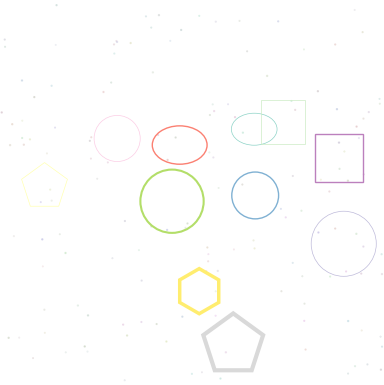[{"shape": "oval", "thickness": 0.5, "radius": 0.3, "center": [0.66, 0.664]}, {"shape": "pentagon", "thickness": 0.5, "radius": 0.31, "center": [0.116, 0.515]}, {"shape": "circle", "thickness": 0.5, "radius": 0.42, "center": [0.893, 0.367]}, {"shape": "oval", "thickness": 1, "radius": 0.36, "center": [0.467, 0.623]}, {"shape": "circle", "thickness": 1, "radius": 0.3, "center": [0.663, 0.492]}, {"shape": "circle", "thickness": 1.5, "radius": 0.41, "center": [0.447, 0.477]}, {"shape": "circle", "thickness": 0.5, "radius": 0.3, "center": [0.304, 0.64]}, {"shape": "pentagon", "thickness": 3, "radius": 0.41, "center": [0.606, 0.104]}, {"shape": "square", "thickness": 1, "radius": 0.31, "center": [0.88, 0.59]}, {"shape": "square", "thickness": 0.5, "radius": 0.29, "center": [0.735, 0.683]}, {"shape": "hexagon", "thickness": 2.5, "radius": 0.29, "center": [0.517, 0.244]}]